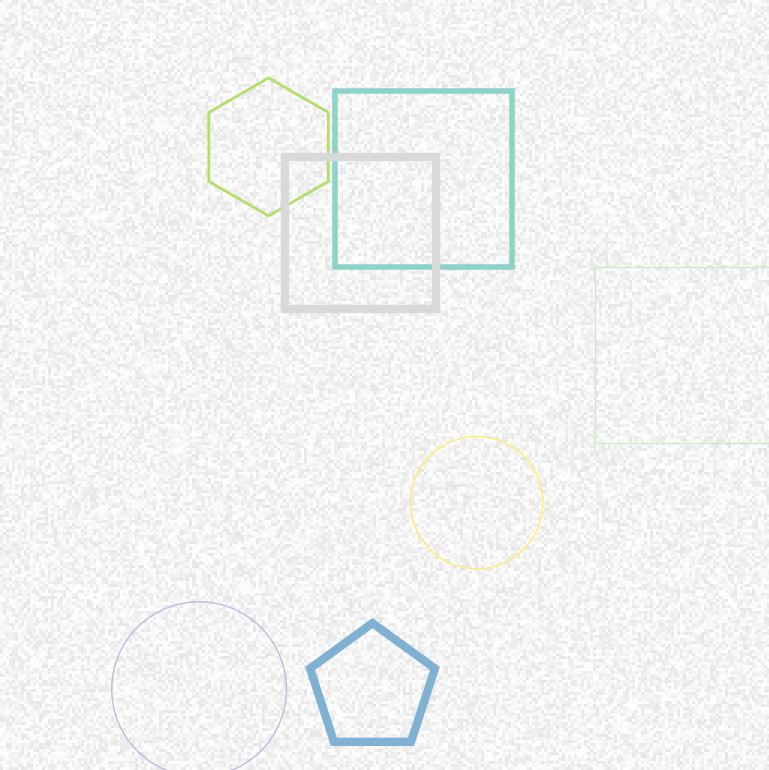[{"shape": "square", "thickness": 2, "radius": 0.57, "center": [0.551, 0.767]}, {"shape": "circle", "thickness": 0.5, "radius": 0.57, "center": [0.259, 0.105]}, {"shape": "pentagon", "thickness": 3, "radius": 0.43, "center": [0.484, 0.106]}, {"shape": "hexagon", "thickness": 1, "radius": 0.45, "center": [0.349, 0.809]}, {"shape": "square", "thickness": 3, "radius": 0.49, "center": [0.469, 0.697]}, {"shape": "square", "thickness": 0.5, "radius": 0.57, "center": [0.887, 0.539]}, {"shape": "circle", "thickness": 0.5, "radius": 0.43, "center": [0.619, 0.347]}]